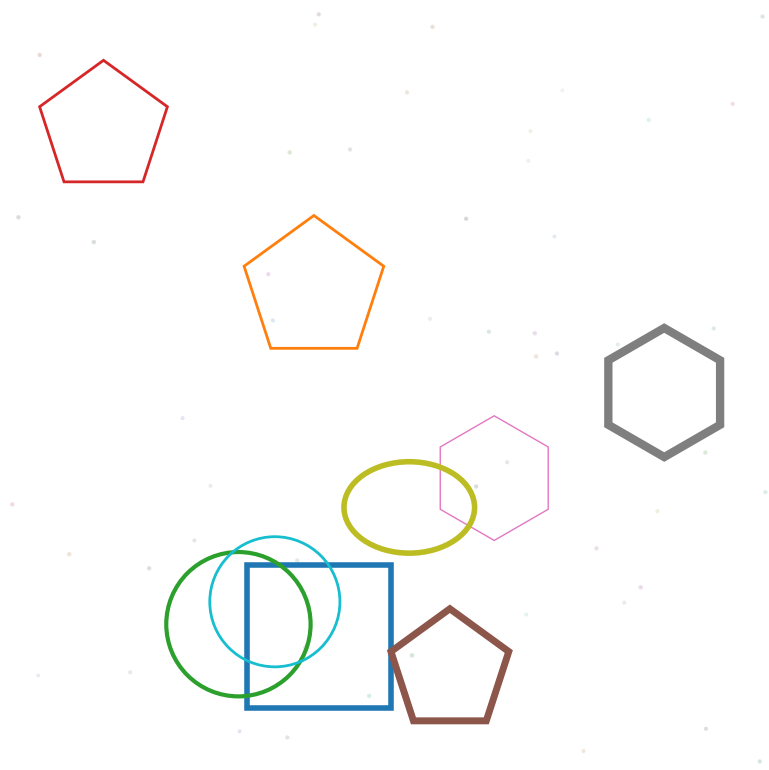[{"shape": "square", "thickness": 2, "radius": 0.47, "center": [0.415, 0.173]}, {"shape": "pentagon", "thickness": 1, "radius": 0.48, "center": [0.408, 0.625]}, {"shape": "circle", "thickness": 1.5, "radius": 0.47, "center": [0.31, 0.189]}, {"shape": "pentagon", "thickness": 1, "radius": 0.44, "center": [0.134, 0.834]}, {"shape": "pentagon", "thickness": 2.5, "radius": 0.4, "center": [0.584, 0.129]}, {"shape": "hexagon", "thickness": 0.5, "radius": 0.4, "center": [0.642, 0.379]}, {"shape": "hexagon", "thickness": 3, "radius": 0.42, "center": [0.863, 0.49]}, {"shape": "oval", "thickness": 2, "radius": 0.42, "center": [0.532, 0.341]}, {"shape": "circle", "thickness": 1, "radius": 0.42, "center": [0.357, 0.218]}]